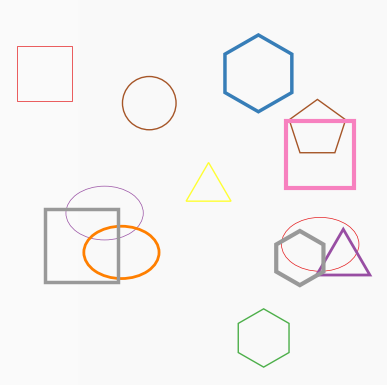[{"shape": "oval", "thickness": 0.5, "radius": 0.5, "center": [0.826, 0.365]}, {"shape": "square", "thickness": 0.5, "radius": 0.36, "center": [0.115, 0.81]}, {"shape": "hexagon", "thickness": 2.5, "radius": 0.5, "center": [0.667, 0.809]}, {"shape": "hexagon", "thickness": 1, "radius": 0.38, "center": [0.68, 0.122]}, {"shape": "oval", "thickness": 0.5, "radius": 0.5, "center": [0.27, 0.447]}, {"shape": "triangle", "thickness": 2, "radius": 0.4, "center": [0.886, 0.325]}, {"shape": "oval", "thickness": 2, "radius": 0.49, "center": [0.313, 0.344]}, {"shape": "triangle", "thickness": 1, "radius": 0.33, "center": [0.538, 0.511]}, {"shape": "pentagon", "thickness": 1, "radius": 0.38, "center": [0.819, 0.665]}, {"shape": "circle", "thickness": 1, "radius": 0.35, "center": [0.385, 0.732]}, {"shape": "square", "thickness": 3, "radius": 0.44, "center": [0.825, 0.6]}, {"shape": "hexagon", "thickness": 3, "radius": 0.35, "center": [0.774, 0.33]}, {"shape": "square", "thickness": 2.5, "radius": 0.48, "center": [0.211, 0.363]}]